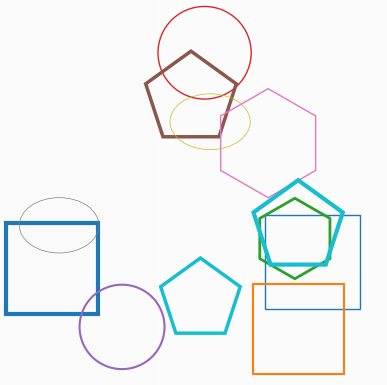[{"shape": "square", "thickness": 3, "radius": 0.59, "center": [0.134, 0.303]}, {"shape": "square", "thickness": 1, "radius": 0.61, "center": [0.806, 0.32]}, {"shape": "square", "thickness": 1.5, "radius": 0.59, "center": [0.771, 0.146]}, {"shape": "hexagon", "thickness": 2, "radius": 0.52, "center": [0.761, 0.38]}, {"shape": "circle", "thickness": 1, "radius": 0.6, "center": [0.528, 0.863]}, {"shape": "circle", "thickness": 1.5, "radius": 0.55, "center": [0.315, 0.151]}, {"shape": "pentagon", "thickness": 2.5, "radius": 0.61, "center": [0.493, 0.744]}, {"shape": "hexagon", "thickness": 1, "radius": 0.71, "center": [0.692, 0.628]}, {"shape": "oval", "thickness": 0.5, "radius": 0.51, "center": [0.153, 0.415]}, {"shape": "oval", "thickness": 0.5, "radius": 0.52, "center": [0.542, 0.684]}, {"shape": "pentagon", "thickness": 2.5, "radius": 0.54, "center": [0.517, 0.222]}, {"shape": "pentagon", "thickness": 3, "radius": 0.61, "center": [0.769, 0.411]}]